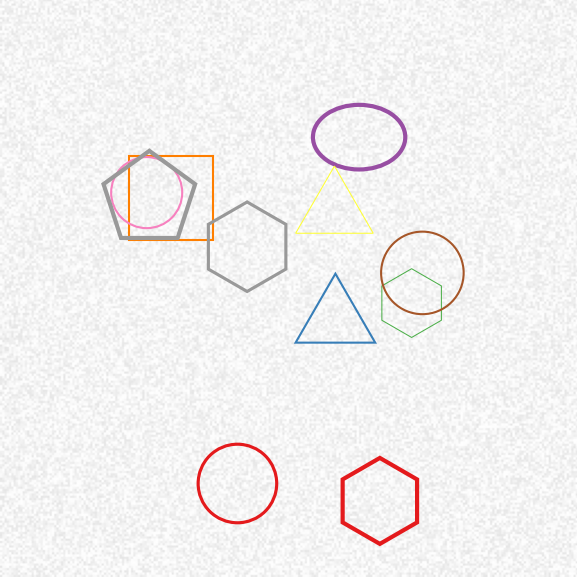[{"shape": "hexagon", "thickness": 2, "radius": 0.37, "center": [0.658, 0.132]}, {"shape": "circle", "thickness": 1.5, "radius": 0.34, "center": [0.411, 0.162]}, {"shape": "triangle", "thickness": 1, "radius": 0.4, "center": [0.581, 0.446]}, {"shape": "hexagon", "thickness": 0.5, "radius": 0.3, "center": [0.713, 0.474]}, {"shape": "oval", "thickness": 2, "radius": 0.4, "center": [0.622, 0.762]}, {"shape": "square", "thickness": 1, "radius": 0.36, "center": [0.296, 0.656]}, {"shape": "triangle", "thickness": 0.5, "radius": 0.39, "center": [0.579, 0.634]}, {"shape": "circle", "thickness": 1, "radius": 0.36, "center": [0.731, 0.527]}, {"shape": "circle", "thickness": 1, "radius": 0.31, "center": [0.254, 0.666]}, {"shape": "hexagon", "thickness": 1.5, "radius": 0.39, "center": [0.428, 0.572]}, {"shape": "pentagon", "thickness": 2, "radius": 0.42, "center": [0.259, 0.655]}]